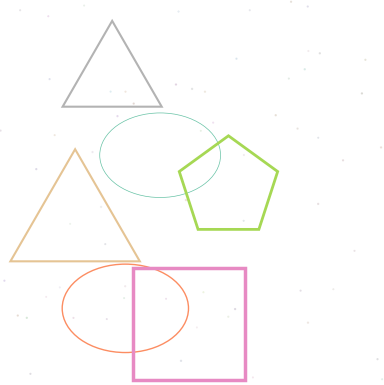[{"shape": "oval", "thickness": 0.5, "radius": 0.78, "center": [0.416, 0.597]}, {"shape": "oval", "thickness": 1, "radius": 0.82, "center": [0.326, 0.199]}, {"shape": "square", "thickness": 2.5, "radius": 0.73, "center": [0.49, 0.158]}, {"shape": "pentagon", "thickness": 2, "radius": 0.67, "center": [0.593, 0.513]}, {"shape": "triangle", "thickness": 1.5, "radius": 0.97, "center": [0.195, 0.418]}, {"shape": "triangle", "thickness": 1.5, "radius": 0.74, "center": [0.291, 0.797]}]